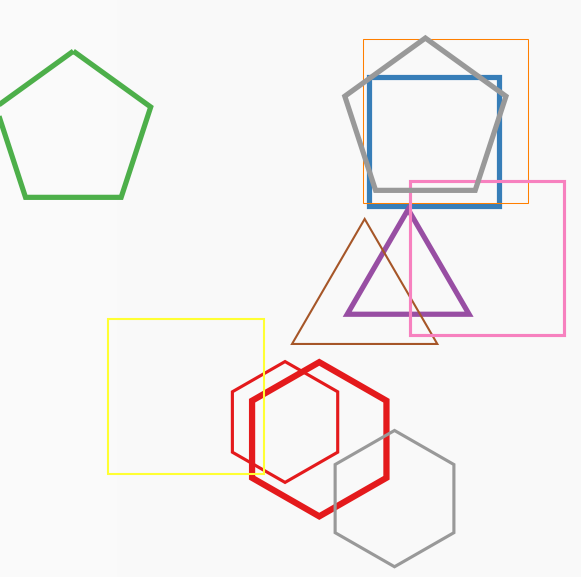[{"shape": "hexagon", "thickness": 1.5, "radius": 0.52, "center": [0.49, 0.268]}, {"shape": "hexagon", "thickness": 3, "radius": 0.67, "center": [0.549, 0.239]}, {"shape": "square", "thickness": 2.5, "radius": 0.56, "center": [0.747, 0.754]}, {"shape": "pentagon", "thickness": 2.5, "radius": 0.7, "center": [0.126, 0.771]}, {"shape": "triangle", "thickness": 2.5, "radius": 0.61, "center": [0.702, 0.516]}, {"shape": "square", "thickness": 0.5, "radius": 0.71, "center": [0.766, 0.79]}, {"shape": "square", "thickness": 1, "radius": 0.67, "center": [0.32, 0.313]}, {"shape": "triangle", "thickness": 1, "radius": 0.72, "center": [0.627, 0.476]}, {"shape": "square", "thickness": 1.5, "radius": 0.66, "center": [0.837, 0.552]}, {"shape": "hexagon", "thickness": 1.5, "radius": 0.59, "center": [0.679, 0.136]}, {"shape": "pentagon", "thickness": 2.5, "radius": 0.73, "center": [0.732, 0.787]}]